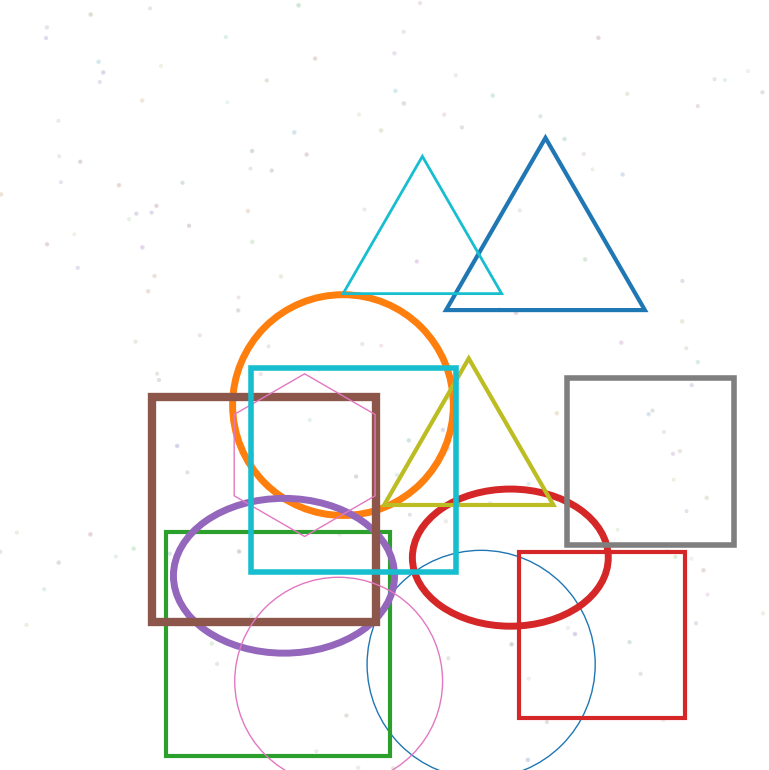[{"shape": "triangle", "thickness": 1.5, "radius": 0.75, "center": [0.708, 0.672]}, {"shape": "circle", "thickness": 0.5, "radius": 0.74, "center": [0.625, 0.137]}, {"shape": "circle", "thickness": 2.5, "radius": 0.72, "center": [0.445, 0.474]}, {"shape": "square", "thickness": 1.5, "radius": 0.73, "center": [0.361, 0.164]}, {"shape": "oval", "thickness": 2.5, "radius": 0.64, "center": [0.663, 0.276]}, {"shape": "square", "thickness": 1.5, "radius": 0.54, "center": [0.782, 0.175]}, {"shape": "oval", "thickness": 2.5, "radius": 0.72, "center": [0.369, 0.252]}, {"shape": "square", "thickness": 3, "radius": 0.73, "center": [0.343, 0.338]}, {"shape": "hexagon", "thickness": 0.5, "radius": 0.53, "center": [0.396, 0.409]}, {"shape": "circle", "thickness": 0.5, "radius": 0.67, "center": [0.44, 0.115]}, {"shape": "square", "thickness": 2, "radius": 0.54, "center": [0.845, 0.401]}, {"shape": "triangle", "thickness": 1.5, "radius": 0.63, "center": [0.609, 0.408]}, {"shape": "triangle", "thickness": 1, "radius": 0.59, "center": [0.549, 0.678]}, {"shape": "square", "thickness": 2, "radius": 0.67, "center": [0.459, 0.39]}]